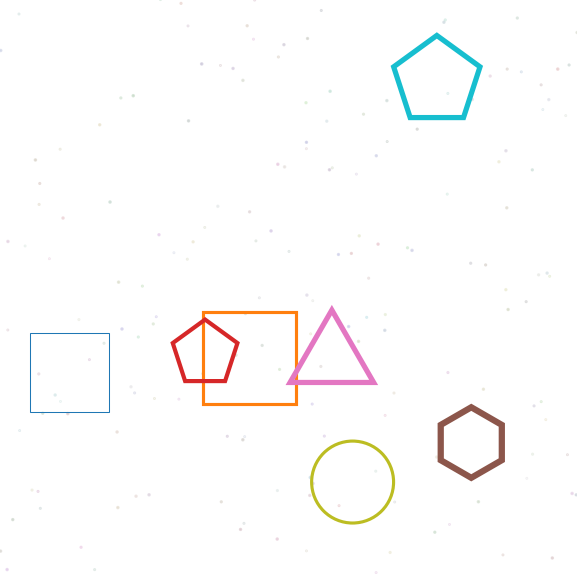[{"shape": "square", "thickness": 0.5, "radius": 0.34, "center": [0.12, 0.354]}, {"shape": "square", "thickness": 1.5, "radius": 0.4, "center": [0.432, 0.38]}, {"shape": "pentagon", "thickness": 2, "radius": 0.29, "center": [0.355, 0.387]}, {"shape": "hexagon", "thickness": 3, "radius": 0.31, "center": [0.816, 0.233]}, {"shape": "triangle", "thickness": 2.5, "radius": 0.42, "center": [0.575, 0.379]}, {"shape": "circle", "thickness": 1.5, "radius": 0.35, "center": [0.611, 0.164]}, {"shape": "pentagon", "thickness": 2.5, "radius": 0.39, "center": [0.756, 0.859]}]